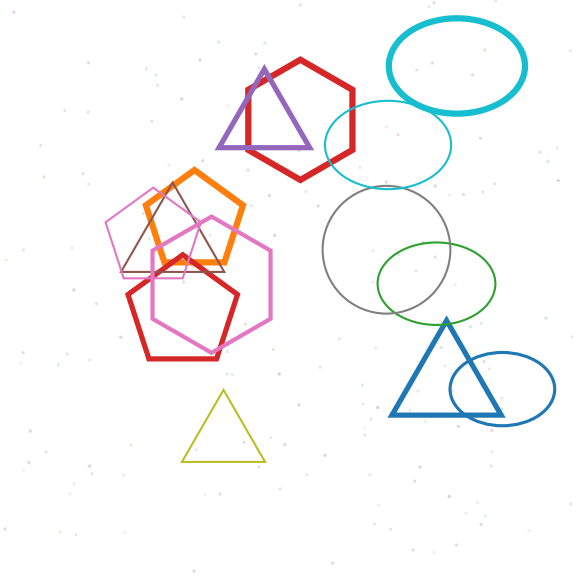[{"shape": "oval", "thickness": 1.5, "radius": 0.45, "center": [0.87, 0.325]}, {"shape": "triangle", "thickness": 2.5, "radius": 0.55, "center": [0.773, 0.335]}, {"shape": "pentagon", "thickness": 3, "radius": 0.44, "center": [0.337, 0.616]}, {"shape": "oval", "thickness": 1, "radius": 0.51, "center": [0.756, 0.508]}, {"shape": "hexagon", "thickness": 3, "radius": 0.52, "center": [0.52, 0.792]}, {"shape": "pentagon", "thickness": 2.5, "radius": 0.5, "center": [0.316, 0.458]}, {"shape": "triangle", "thickness": 2.5, "radius": 0.45, "center": [0.458, 0.789]}, {"shape": "triangle", "thickness": 1, "radius": 0.52, "center": [0.299, 0.58]}, {"shape": "hexagon", "thickness": 2, "radius": 0.59, "center": [0.366, 0.506]}, {"shape": "pentagon", "thickness": 1, "radius": 0.43, "center": [0.265, 0.587]}, {"shape": "circle", "thickness": 1, "radius": 0.55, "center": [0.669, 0.567]}, {"shape": "triangle", "thickness": 1, "radius": 0.42, "center": [0.387, 0.241]}, {"shape": "oval", "thickness": 3, "radius": 0.59, "center": [0.791, 0.885]}, {"shape": "oval", "thickness": 1, "radius": 0.55, "center": [0.672, 0.748]}]